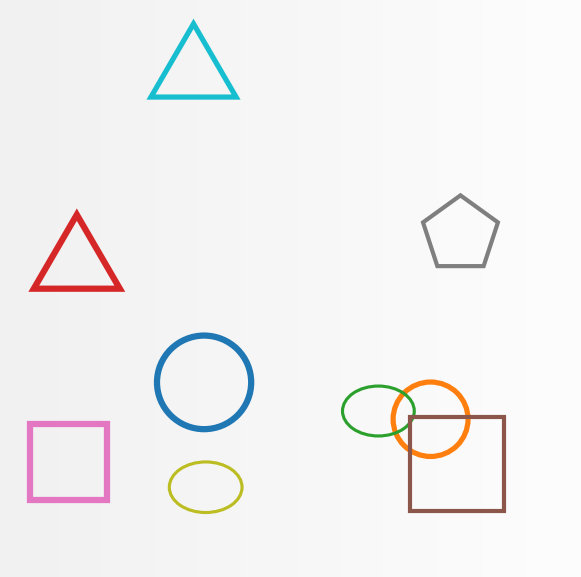[{"shape": "circle", "thickness": 3, "radius": 0.41, "center": [0.351, 0.337]}, {"shape": "circle", "thickness": 2.5, "radius": 0.32, "center": [0.741, 0.273]}, {"shape": "oval", "thickness": 1.5, "radius": 0.31, "center": [0.651, 0.287]}, {"shape": "triangle", "thickness": 3, "radius": 0.43, "center": [0.132, 0.542]}, {"shape": "square", "thickness": 2, "radius": 0.41, "center": [0.786, 0.195]}, {"shape": "square", "thickness": 3, "radius": 0.33, "center": [0.118, 0.199]}, {"shape": "pentagon", "thickness": 2, "radius": 0.34, "center": [0.792, 0.593]}, {"shape": "oval", "thickness": 1.5, "radius": 0.31, "center": [0.354, 0.155]}, {"shape": "triangle", "thickness": 2.5, "radius": 0.42, "center": [0.333, 0.873]}]